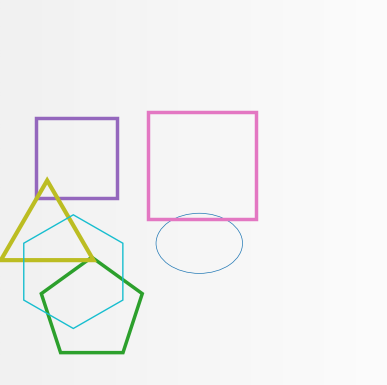[{"shape": "oval", "thickness": 0.5, "radius": 0.56, "center": [0.514, 0.368]}, {"shape": "pentagon", "thickness": 2.5, "radius": 0.68, "center": [0.237, 0.195]}, {"shape": "square", "thickness": 2.5, "radius": 0.52, "center": [0.198, 0.589]}, {"shape": "square", "thickness": 2.5, "radius": 0.7, "center": [0.521, 0.569]}, {"shape": "triangle", "thickness": 3, "radius": 0.69, "center": [0.122, 0.393]}, {"shape": "hexagon", "thickness": 1, "radius": 0.74, "center": [0.189, 0.294]}]